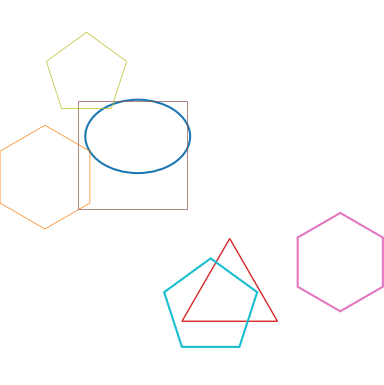[{"shape": "oval", "thickness": 1.5, "radius": 0.68, "center": [0.358, 0.646]}, {"shape": "hexagon", "thickness": 0.5, "radius": 0.67, "center": [0.117, 0.54]}, {"shape": "triangle", "thickness": 1, "radius": 0.72, "center": [0.597, 0.237]}, {"shape": "square", "thickness": 0.5, "radius": 0.7, "center": [0.344, 0.598]}, {"shape": "hexagon", "thickness": 1.5, "radius": 0.64, "center": [0.884, 0.319]}, {"shape": "pentagon", "thickness": 0.5, "radius": 0.55, "center": [0.225, 0.807]}, {"shape": "pentagon", "thickness": 1.5, "radius": 0.64, "center": [0.547, 0.202]}]